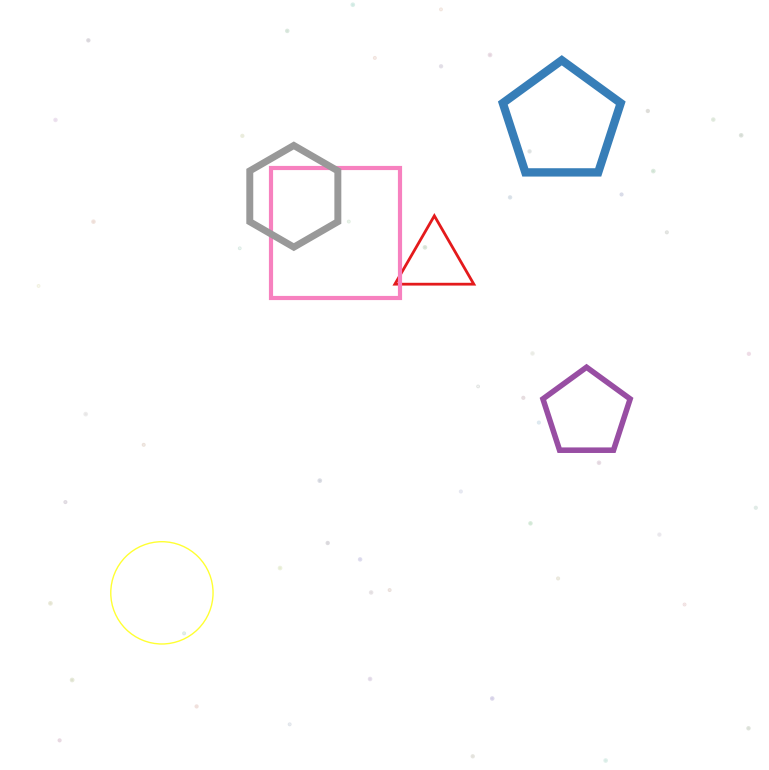[{"shape": "triangle", "thickness": 1, "radius": 0.3, "center": [0.564, 0.661]}, {"shape": "pentagon", "thickness": 3, "radius": 0.4, "center": [0.73, 0.841]}, {"shape": "pentagon", "thickness": 2, "radius": 0.3, "center": [0.762, 0.464]}, {"shape": "circle", "thickness": 0.5, "radius": 0.33, "center": [0.21, 0.23]}, {"shape": "square", "thickness": 1.5, "radius": 0.42, "center": [0.436, 0.698]}, {"shape": "hexagon", "thickness": 2.5, "radius": 0.33, "center": [0.382, 0.745]}]